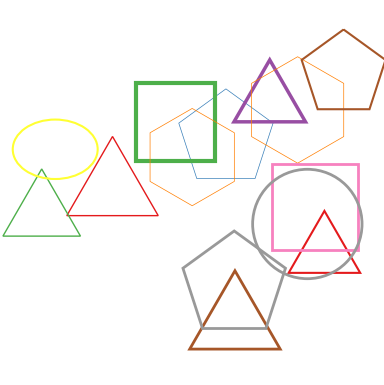[{"shape": "triangle", "thickness": 1, "radius": 0.69, "center": [0.292, 0.508]}, {"shape": "triangle", "thickness": 1.5, "radius": 0.54, "center": [0.843, 0.345]}, {"shape": "pentagon", "thickness": 0.5, "radius": 0.64, "center": [0.587, 0.64]}, {"shape": "square", "thickness": 3, "radius": 0.51, "center": [0.456, 0.683]}, {"shape": "triangle", "thickness": 1, "radius": 0.58, "center": [0.108, 0.445]}, {"shape": "triangle", "thickness": 2.5, "radius": 0.54, "center": [0.701, 0.737]}, {"shape": "hexagon", "thickness": 0.5, "radius": 0.63, "center": [0.499, 0.592]}, {"shape": "hexagon", "thickness": 0.5, "radius": 0.69, "center": [0.773, 0.714]}, {"shape": "oval", "thickness": 1.5, "radius": 0.55, "center": [0.143, 0.612]}, {"shape": "triangle", "thickness": 2, "radius": 0.68, "center": [0.61, 0.161]}, {"shape": "pentagon", "thickness": 1.5, "radius": 0.57, "center": [0.892, 0.809]}, {"shape": "square", "thickness": 2, "radius": 0.56, "center": [0.818, 0.462]}, {"shape": "pentagon", "thickness": 2, "radius": 0.7, "center": [0.608, 0.26]}, {"shape": "circle", "thickness": 2, "radius": 0.71, "center": [0.798, 0.418]}]